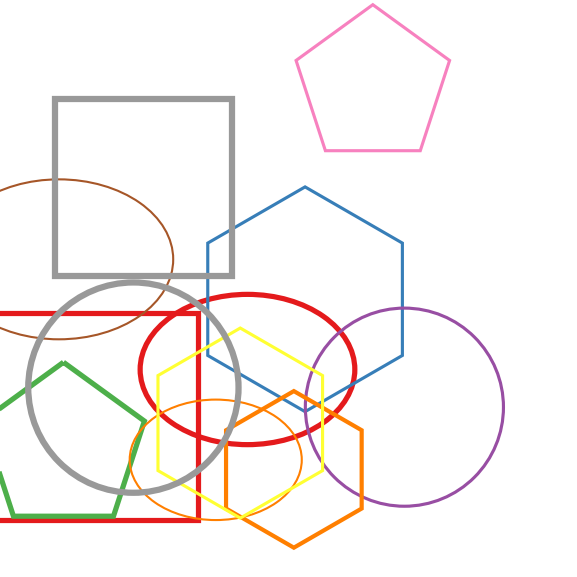[{"shape": "square", "thickness": 2.5, "radius": 0.9, "center": [0.163, 0.278]}, {"shape": "oval", "thickness": 2.5, "radius": 0.93, "center": [0.429, 0.359]}, {"shape": "hexagon", "thickness": 1.5, "radius": 0.97, "center": [0.528, 0.481]}, {"shape": "pentagon", "thickness": 2.5, "radius": 0.74, "center": [0.11, 0.224]}, {"shape": "circle", "thickness": 1.5, "radius": 0.86, "center": [0.7, 0.294]}, {"shape": "hexagon", "thickness": 2, "radius": 0.68, "center": [0.509, 0.186]}, {"shape": "oval", "thickness": 1, "radius": 0.74, "center": [0.374, 0.203]}, {"shape": "hexagon", "thickness": 1.5, "radius": 0.82, "center": [0.416, 0.267]}, {"shape": "oval", "thickness": 1, "radius": 0.99, "center": [0.102, 0.55]}, {"shape": "pentagon", "thickness": 1.5, "radius": 0.7, "center": [0.646, 0.851]}, {"shape": "square", "thickness": 3, "radius": 0.77, "center": [0.249, 0.674]}, {"shape": "circle", "thickness": 3, "radius": 0.91, "center": [0.231, 0.328]}]